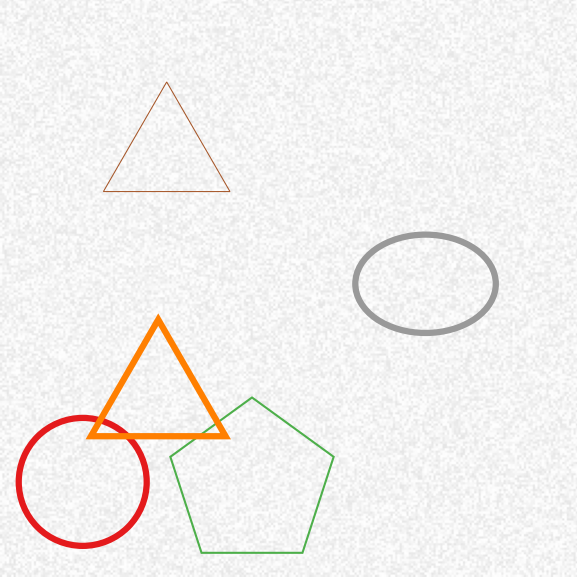[{"shape": "circle", "thickness": 3, "radius": 0.55, "center": [0.143, 0.165]}, {"shape": "pentagon", "thickness": 1, "radius": 0.74, "center": [0.436, 0.162]}, {"shape": "triangle", "thickness": 3, "radius": 0.67, "center": [0.274, 0.311]}, {"shape": "triangle", "thickness": 0.5, "radius": 0.63, "center": [0.289, 0.731]}, {"shape": "oval", "thickness": 3, "radius": 0.61, "center": [0.737, 0.508]}]